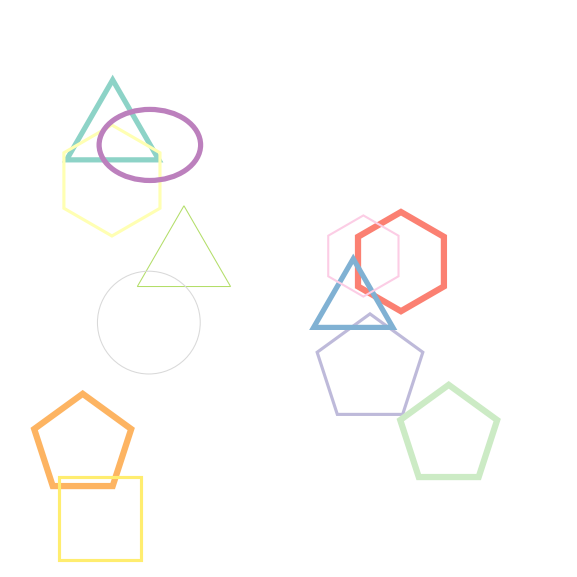[{"shape": "triangle", "thickness": 2.5, "radius": 0.46, "center": [0.195, 0.768]}, {"shape": "hexagon", "thickness": 1.5, "radius": 0.48, "center": [0.194, 0.687]}, {"shape": "pentagon", "thickness": 1.5, "radius": 0.48, "center": [0.641, 0.359]}, {"shape": "hexagon", "thickness": 3, "radius": 0.43, "center": [0.694, 0.546]}, {"shape": "triangle", "thickness": 2.5, "radius": 0.4, "center": [0.612, 0.472]}, {"shape": "pentagon", "thickness": 3, "radius": 0.44, "center": [0.143, 0.229]}, {"shape": "triangle", "thickness": 0.5, "radius": 0.47, "center": [0.319, 0.55]}, {"shape": "hexagon", "thickness": 1, "radius": 0.35, "center": [0.629, 0.556]}, {"shape": "circle", "thickness": 0.5, "radius": 0.44, "center": [0.258, 0.441]}, {"shape": "oval", "thickness": 2.5, "radius": 0.44, "center": [0.259, 0.748]}, {"shape": "pentagon", "thickness": 3, "radius": 0.44, "center": [0.777, 0.244]}, {"shape": "square", "thickness": 1.5, "radius": 0.36, "center": [0.174, 0.101]}]